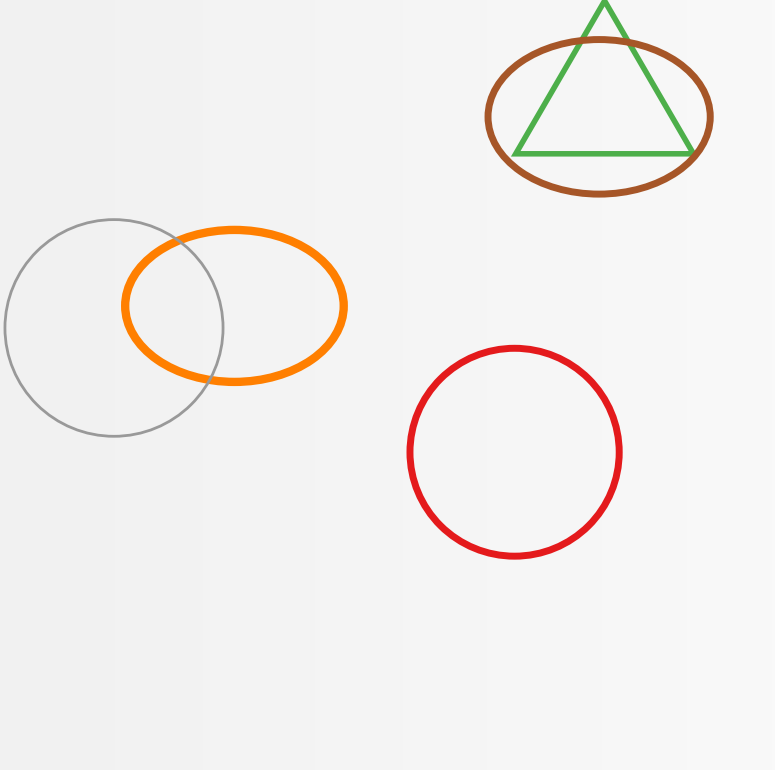[{"shape": "circle", "thickness": 2.5, "radius": 0.67, "center": [0.664, 0.413]}, {"shape": "triangle", "thickness": 2, "radius": 0.66, "center": [0.78, 0.866]}, {"shape": "oval", "thickness": 3, "radius": 0.7, "center": [0.303, 0.603]}, {"shape": "oval", "thickness": 2.5, "radius": 0.72, "center": [0.773, 0.848]}, {"shape": "circle", "thickness": 1, "radius": 0.7, "center": [0.147, 0.574]}]